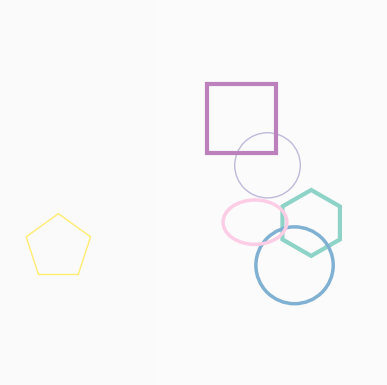[{"shape": "hexagon", "thickness": 3, "radius": 0.43, "center": [0.803, 0.421]}, {"shape": "circle", "thickness": 1, "radius": 0.42, "center": [0.69, 0.571]}, {"shape": "circle", "thickness": 2.5, "radius": 0.5, "center": [0.76, 0.311]}, {"shape": "oval", "thickness": 2.5, "radius": 0.41, "center": [0.658, 0.423]}, {"shape": "square", "thickness": 3, "radius": 0.45, "center": [0.624, 0.692]}, {"shape": "pentagon", "thickness": 1, "radius": 0.44, "center": [0.151, 0.358]}]